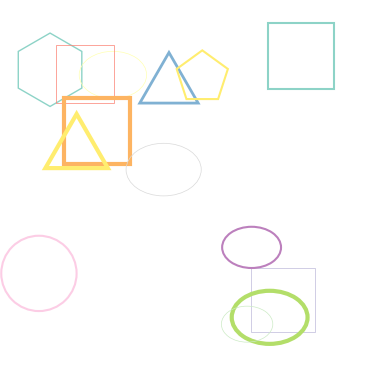[{"shape": "square", "thickness": 1.5, "radius": 0.43, "center": [0.781, 0.855]}, {"shape": "hexagon", "thickness": 1, "radius": 0.48, "center": [0.13, 0.819]}, {"shape": "oval", "thickness": 0.5, "radius": 0.44, "center": [0.293, 0.805]}, {"shape": "square", "thickness": 0.5, "radius": 0.42, "center": [0.736, 0.22]}, {"shape": "square", "thickness": 0.5, "radius": 0.38, "center": [0.22, 0.808]}, {"shape": "triangle", "thickness": 2, "radius": 0.44, "center": [0.439, 0.776]}, {"shape": "square", "thickness": 3, "radius": 0.43, "center": [0.252, 0.66]}, {"shape": "oval", "thickness": 3, "radius": 0.49, "center": [0.7, 0.176]}, {"shape": "circle", "thickness": 1.5, "radius": 0.49, "center": [0.101, 0.29]}, {"shape": "oval", "thickness": 0.5, "radius": 0.49, "center": [0.425, 0.559]}, {"shape": "oval", "thickness": 1.5, "radius": 0.38, "center": [0.653, 0.357]}, {"shape": "oval", "thickness": 0.5, "radius": 0.33, "center": [0.642, 0.158]}, {"shape": "pentagon", "thickness": 1.5, "radius": 0.35, "center": [0.525, 0.799]}, {"shape": "triangle", "thickness": 3, "radius": 0.47, "center": [0.199, 0.61]}]